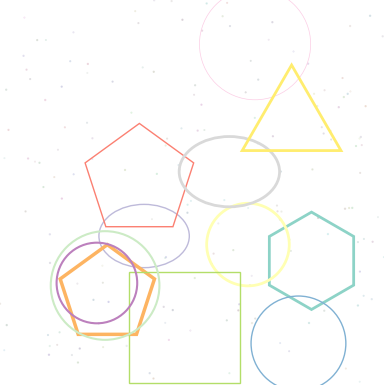[{"shape": "hexagon", "thickness": 2, "radius": 0.63, "center": [0.809, 0.323]}, {"shape": "circle", "thickness": 2, "radius": 0.54, "center": [0.644, 0.365]}, {"shape": "oval", "thickness": 1, "radius": 0.59, "center": [0.374, 0.387]}, {"shape": "pentagon", "thickness": 1, "radius": 0.74, "center": [0.362, 0.531]}, {"shape": "circle", "thickness": 1, "radius": 0.62, "center": [0.775, 0.108]}, {"shape": "pentagon", "thickness": 2.5, "radius": 0.64, "center": [0.279, 0.236]}, {"shape": "square", "thickness": 1, "radius": 0.72, "center": [0.479, 0.149]}, {"shape": "circle", "thickness": 0.5, "radius": 0.72, "center": [0.662, 0.885]}, {"shape": "oval", "thickness": 2, "radius": 0.65, "center": [0.596, 0.554]}, {"shape": "circle", "thickness": 1.5, "radius": 0.52, "center": [0.252, 0.265]}, {"shape": "circle", "thickness": 1.5, "radius": 0.71, "center": [0.273, 0.258]}, {"shape": "triangle", "thickness": 2, "radius": 0.74, "center": [0.757, 0.683]}]